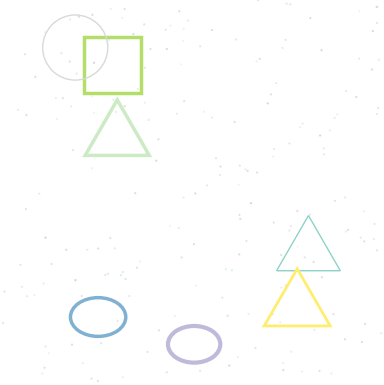[{"shape": "triangle", "thickness": 1, "radius": 0.48, "center": [0.801, 0.345]}, {"shape": "oval", "thickness": 3, "radius": 0.34, "center": [0.504, 0.106]}, {"shape": "oval", "thickness": 2.5, "radius": 0.36, "center": [0.255, 0.177]}, {"shape": "square", "thickness": 2.5, "radius": 0.37, "center": [0.293, 0.832]}, {"shape": "circle", "thickness": 1, "radius": 0.42, "center": [0.195, 0.877]}, {"shape": "triangle", "thickness": 2.5, "radius": 0.48, "center": [0.304, 0.644]}, {"shape": "triangle", "thickness": 2, "radius": 0.5, "center": [0.772, 0.203]}]